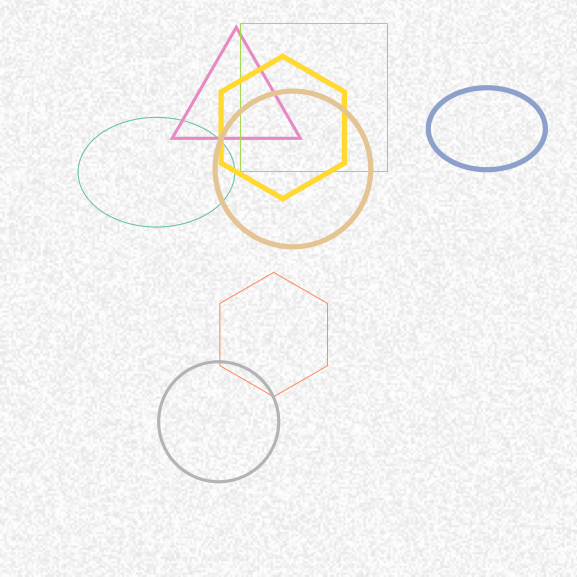[{"shape": "oval", "thickness": 0.5, "radius": 0.68, "center": [0.271, 0.701]}, {"shape": "hexagon", "thickness": 0.5, "radius": 0.54, "center": [0.474, 0.42]}, {"shape": "oval", "thickness": 2.5, "radius": 0.51, "center": [0.843, 0.776]}, {"shape": "triangle", "thickness": 1.5, "radius": 0.64, "center": [0.409, 0.824]}, {"shape": "square", "thickness": 0.5, "radius": 0.64, "center": [0.543, 0.831]}, {"shape": "hexagon", "thickness": 2.5, "radius": 0.62, "center": [0.49, 0.778]}, {"shape": "circle", "thickness": 2.5, "radius": 0.67, "center": [0.507, 0.707]}, {"shape": "circle", "thickness": 1.5, "radius": 0.52, "center": [0.379, 0.269]}]